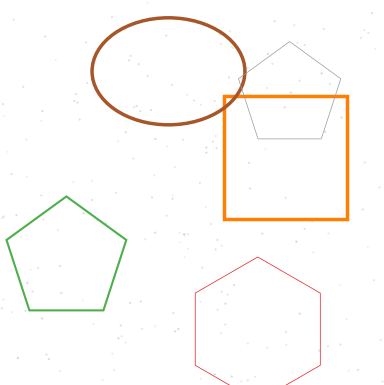[{"shape": "hexagon", "thickness": 0.5, "radius": 0.94, "center": [0.669, 0.145]}, {"shape": "pentagon", "thickness": 1.5, "radius": 0.82, "center": [0.172, 0.326]}, {"shape": "square", "thickness": 2.5, "radius": 0.8, "center": [0.742, 0.591]}, {"shape": "oval", "thickness": 2.5, "radius": 0.99, "center": [0.438, 0.815]}, {"shape": "pentagon", "thickness": 0.5, "radius": 0.7, "center": [0.752, 0.752]}]